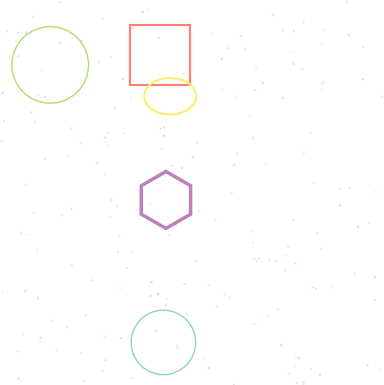[{"shape": "circle", "thickness": 1, "radius": 0.42, "center": [0.424, 0.111]}, {"shape": "square", "thickness": 1.5, "radius": 0.39, "center": [0.416, 0.858]}, {"shape": "circle", "thickness": 1, "radius": 0.5, "center": [0.13, 0.831]}, {"shape": "hexagon", "thickness": 2.5, "radius": 0.37, "center": [0.431, 0.481]}, {"shape": "oval", "thickness": 1.5, "radius": 0.34, "center": [0.442, 0.75]}]